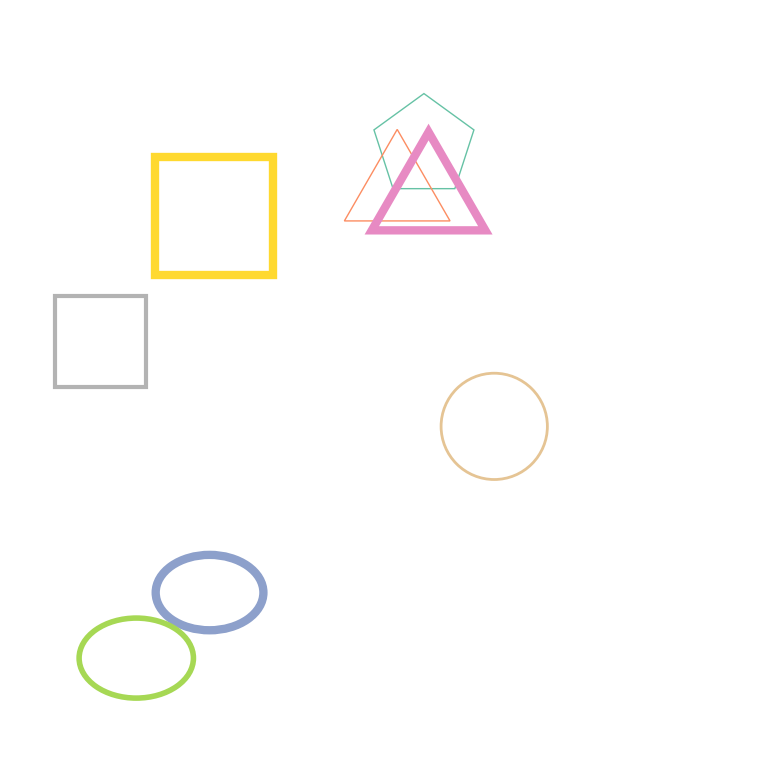[{"shape": "pentagon", "thickness": 0.5, "radius": 0.34, "center": [0.551, 0.81]}, {"shape": "triangle", "thickness": 0.5, "radius": 0.4, "center": [0.516, 0.753]}, {"shape": "oval", "thickness": 3, "radius": 0.35, "center": [0.272, 0.23]}, {"shape": "triangle", "thickness": 3, "radius": 0.43, "center": [0.557, 0.743]}, {"shape": "oval", "thickness": 2, "radius": 0.37, "center": [0.177, 0.145]}, {"shape": "square", "thickness": 3, "radius": 0.38, "center": [0.278, 0.719]}, {"shape": "circle", "thickness": 1, "radius": 0.35, "center": [0.642, 0.446]}, {"shape": "square", "thickness": 1.5, "radius": 0.3, "center": [0.13, 0.556]}]